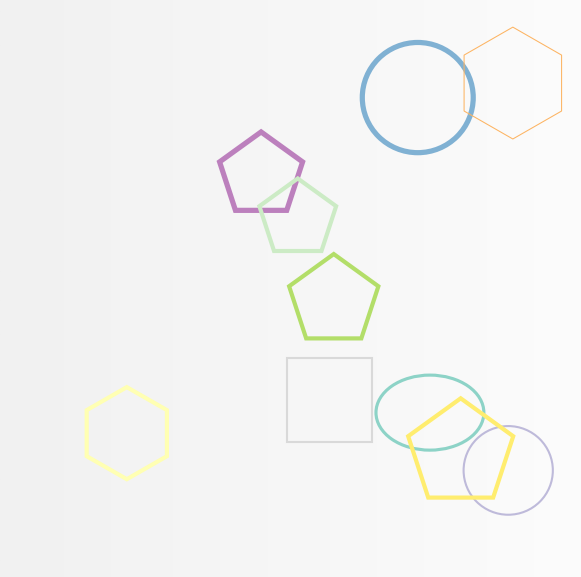[{"shape": "oval", "thickness": 1.5, "radius": 0.46, "center": [0.74, 0.285]}, {"shape": "hexagon", "thickness": 2, "radius": 0.4, "center": [0.218, 0.249]}, {"shape": "circle", "thickness": 1, "radius": 0.38, "center": [0.874, 0.185]}, {"shape": "circle", "thickness": 2.5, "radius": 0.48, "center": [0.719, 0.83]}, {"shape": "hexagon", "thickness": 0.5, "radius": 0.48, "center": [0.882, 0.855]}, {"shape": "pentagon", "thickness": 2, "radius": 0.4, "center": [0.574, 0.478]}, {"shape": "square", "thickness": 1, "radius": 0.36, "center": [0.567, 0.306]}, {"shape": "pentagon", "thickness": 2.5, "radius": 0.38, "center": [0.449, 0.696]}, {"shape": "pentagon", "thickness": 2, "radius": 0.35, "center": [0.512, 0.621]}, {"shape": "pentagon", "thickness": 2, "radius": 0.48, "center": [0.793, 0.214]}]